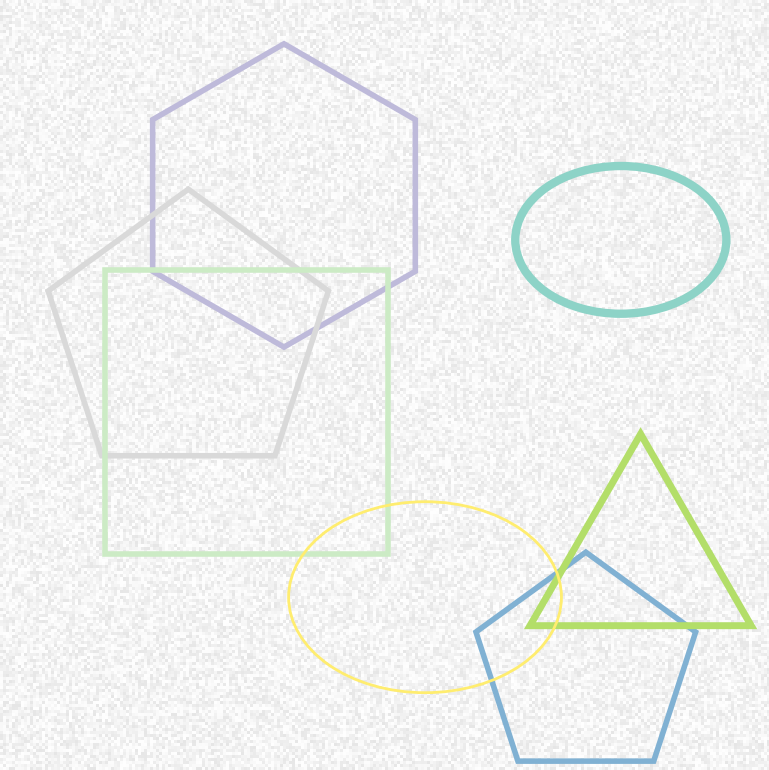[{"shape": "oval", "thickness": 3, "radius": 0.69, "center": [0.806, 0.688]}, {"shape": "hexagon", "thickness": 2, "radius": 0.98, "center": [0.369, 0.746]}, {"shape": "pentagon", "thickness": 2, "radius": 0.75, "center": [0.761, 0.133]}, {"shape": "triangle", "thickness": 2.5, "radius": 0.83, "center": [0.832, 0.27]}, {"shape": "pentagon", "thickness": 2, "radius": 0.96, "center": [0.245, 0.563]}, {"shape": "square", "thickness": 2, "radius": 0.92, "center": [0.32, 0.465]}, {"shape": "oval", "thickness": 1, "radius": 0.89, "center": [0.552, 0.224]}]